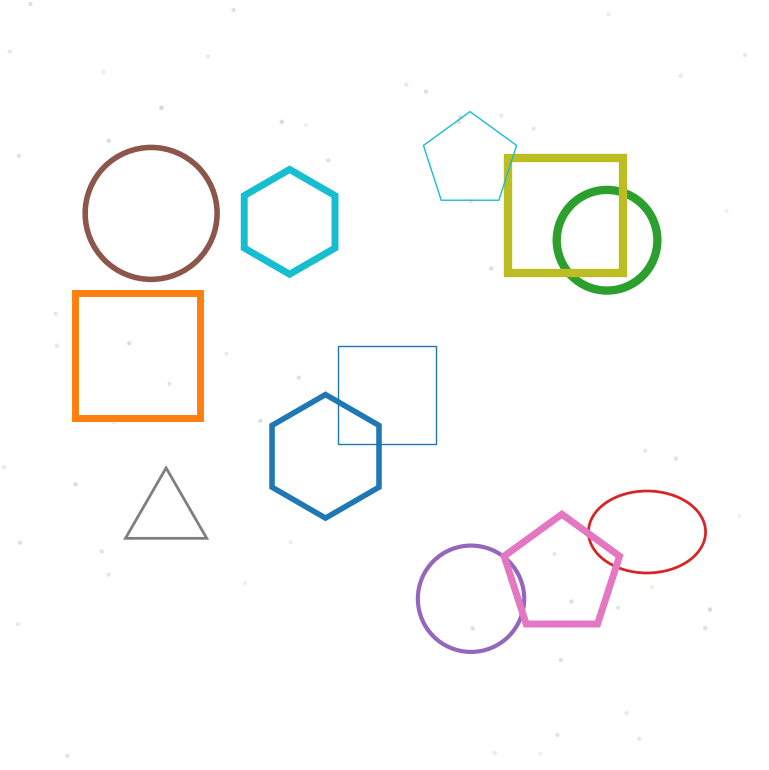[{"shape": "square", "thickness": 0.5, "radius": 0.32, "center": [0.503, 0.487]}, {"shape": "hexagon", "thickness": 2, "radius": 0.4, "center": [0.423, 0.407]}, {"shape": "square", "thickness": 2.5, "radius": 0.41, "center": [0.178, 0.538]}, {"shape": "circle", "thickness": 3, "radius": 0.33, "center": [0.788, 0.688]}, {"shape": "oval", "thickness": 1, "radius": 0.38, "center": [0.84, 0.309]}, {"shape": "circle", "thickness": 1.5, "radius": 0.35, "center": [0.612, 0.222]}, {"shape": "circle", "thickness": 2, "radius": 0.43, "center": [0.196, 0.723]}, {"shape": "pentagon", "thickness": 2.5, "radius": 0.39, "center": [0.73, 0.253]}, {"shape": "triangle", "thickness": 1, "radius": 0.3, "center": [0.216, 0.331]}, {"shape": "square", "thickness": 3, "radius": 0.37, "center": [0.734, 0.72]}, {"shape": "pentagon", "thickness": 0.5, "radius": 0.32, "center": [0.61, 0.791]}, {"shape": "hexagon", "thickness": 2.5, "radius": 0.34, "center": [0.376, 0.712]}]